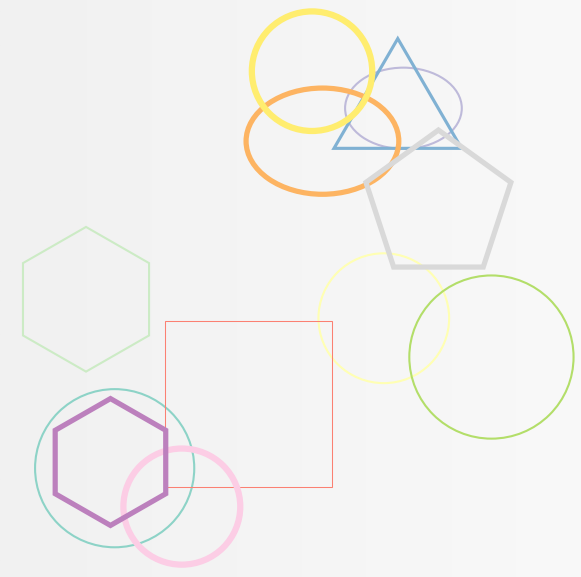[{"shape": "circle", "thickness": 1, "radius": 0.68, "center": [0.197, 0.188]}, {"shape": "circle", "thickness": 1, "radius": 0.56, "center": [0.66, 0.448]}, {"shape": "oval", "thickness": 1, "radius": 0.5, "center": [0.694, 0.812]}, {"shape": "square", "thickness": 0.5, "radius": 0.72, "center": [0.428, 0.299]}, {"shape": "triangle", "thickness": 1.5, "radius": 0.63, "center": [0.684, 0.806]}, {"shape": "oval", "thickness": 2.5, "radius": 0.66, "center": [0.555, 0.755]}, {"shape": "circle", "thickness": 1, "radius": 0.71, "center": [0.845, 0.381]}, {"shape": "circle", "thickness": 3, "radius": 0.5, "center": [0.313, 0.122]}, {"shape": "pentagon", "thickness": 2.5, "radius": 0.66, "center": [0.754, 0.643]}, {"shape": "hexagon", "thickness": 2.5, "radius": 0.55, "center": [0.19, 0.199]}, {"shape": "hexagon", "thickness": 1, "radius": 0.63, "center": [0.148, 0.481]}, {"shape": "circle", "thickness": 3, "radius": 0.52, "center": [0.537, 0.876]}]